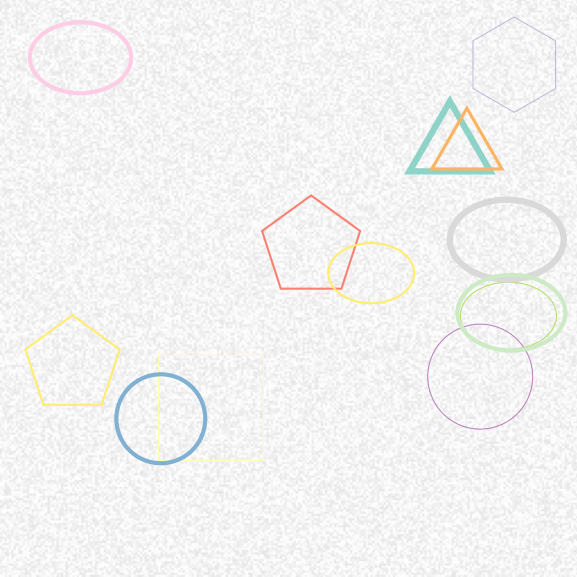[{"shape": "triangle", "thickness": 3, "radius": 0.4, "center": [0.779, 0.743]}, {"shape": "square", "thickness": 0.5, "radius": 0.45, "center": [0.365, 0.293]}, {"shape": "hexagon", "thickness": 0.5, "radius": 0.41, "center": [0.89, 0.887]}, {"shape": "pentagon", "thickness": 1, "radius": 0.45, "center": [0.539, 0.571]}, {"shape": "circle", "thickness": 2, "radius": 0.38, "center": [0.278, 0.274]}, {"shape": "triangle", "thickness": 1.5, "radius": 0.35, "center": [0.809, 0.742]}, {"shape": "oval", "thickness": 0.5, "radius": 0.42, "center": [0.88, 0.452]}, {"shape": "oval", "thickness": 2, "radius": 0.44, "center": [0.139, 0.899]}, {"shape": "oval", "thickness": 3, "radius": 0.49, "center": [0.878, 0.584]}, {"shape": "circle", "thickness": 0.5, "radius": 0.45, "center": [0.832, 0.347]}, {"shape": "oval", "thickness": 2, "radius": 0.47, "center": [0.886, 0.458]}, {"shape": "oval", "thickness": 1, "radius": 0.37, "center": [0.643, 0.526]}, {"shape": "pentagon", "thickness": 1, "radius": 0.43, "center": [0.126, 0.368]}]